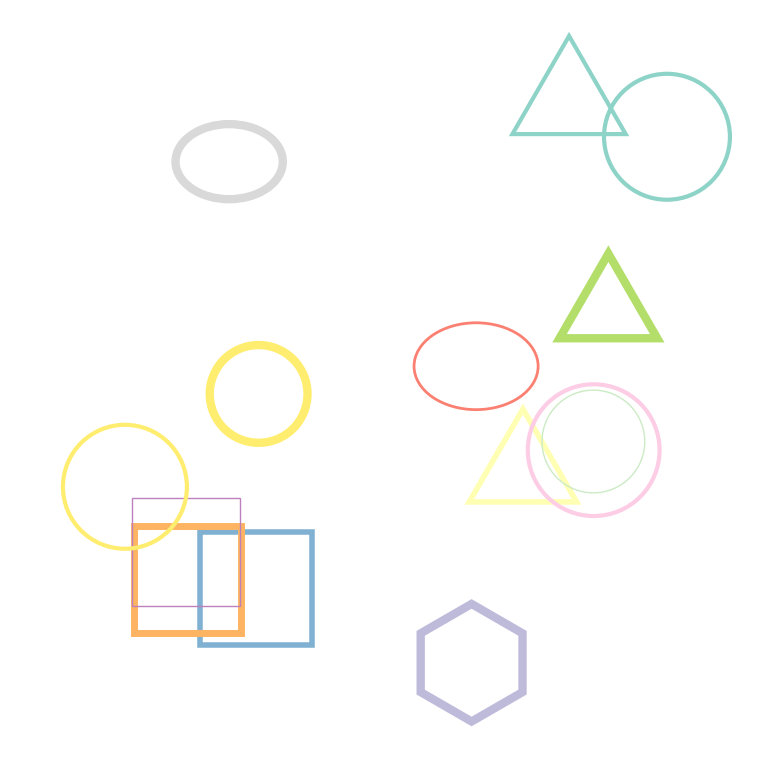[{"shape": "triangle", "thickness": 1.5, "radius": 0.42, "center": [0.739, 0.868]}, {"shape": "circle", "thickness": 1.5, "radius": 0.41, "center": [0.866, 0.822]}, {"shape": "triangle", "thickness": 2, "radius": 0.4, "center": [0.679, 0.388]}, {"shape": "hexagon", "thickness": 3, "radius": 0.38, "center": [0.612, 0.139]}, {"shape": "oval", "thickness": 1, "radius": 0.4, "center": [0.618, 0.524]}, {"shape": "square", "thickness": 2, "radius": 0.36, "center": [0.333, 0.236]}, {"shape": "square", "thickness": 2.5, "radius": 0.35, "center": [0.244, 0.247]}, {"shape": "triangle", "thickness": 3, "radius": 0.37, "center": [0.79, 0.597]}, {"shape": "circle", "thickness": 1.5, "radius": 0.43, "center": [0.771, 0.415]}, {"shape": "oval", "thickness": 3, "radius": 0.35, "center": [0.298, 0.79]}, {"shape": "square", "thickness": 0.5, "radius": 0.35, "center": [0.241, 0.283]}, {"shape": "circle", "thickness": 0.5, "radius": 0.33, "center": [0.771, 0.427]}, {"shape": "circle", "thickness": 3, "radius": 0.32, "center": [0.336, 0.488]}, {"shape": "circle", "thickness": 1.5, "radius": 0.4, "center": [0.162, 0.368]}]